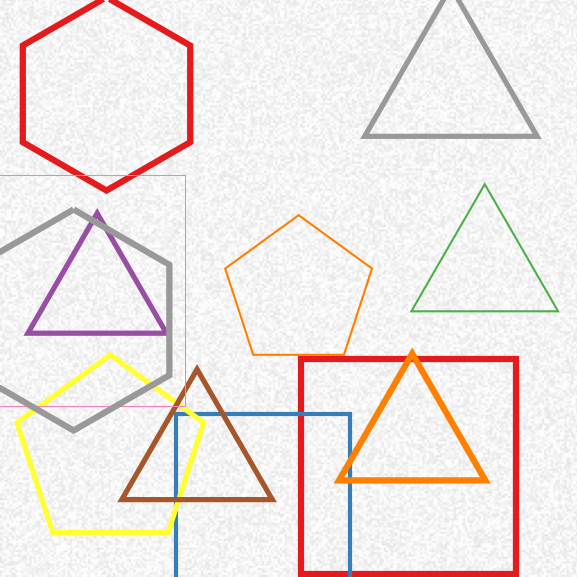[{"shape": "square", "thickness": 3, "radius": 0.93, "center": [0.707, 0.192]}, {"shape": "hexagon", "thickness": 3, "radius": 0.84, "center": [0.184, 0.837]}, {"shape": "square", "thickness": 2, "radius": 0.75, "center": [0.455, 0.132]}, {"shape": "triangle", "thickness": 1, "radius": 0.73, "center": [0.839, 0.533]}, {"shape": "triangle", "thickness": 2.5, "radius": 0.69, "center": [0.168, 0.491]}, {"shape": "triangle", "thickness": 3, "radius": 0.73, "center": [0.714, 0.24]}, {"shape": "pentagon", "thickness": 1, "radius": 0.67, "center": [0.517, 0.493]}, {"shape": "pentagon", "thickness": 2.5, "radius": 0.85, "center": [0.191, 0.215]}, {"shape": "triangle", "thickness": 2.5, "radius": 0.75, "center": [0.341, 0.209]}, {"shape": "square", "thickness": 0.5, "radius": 1.0, "center": [0.121, 0.496]}, {"shape": "triangle", "thickness": 2.5, "radius": 0.86, "center": [0.781, 0.849]}, {"shape": "hexagon", "thickness": 3, "radius": 0.96, "center": [0.127, 0.445]}]